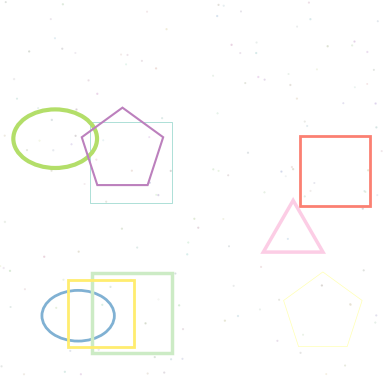[{"shape": "square", "thickness": 0.5, "radius": 0.53, "center": [0.34, 0.577]}, {"shape": "pentagon", "thickness": 0.5, "radius": 0.54, "center": [0.839, 0.186]}, {"shape": "square", "thickness": 2, "radius": 0.46, "center": [0.869, 0.555]}, {"shape": "oval", "thickness": 2, "radius": 0.47, "center": [0.203, 0.18]}, {"shape": "oval", "thickness": 3, "radius": 0.54, "center": [0.143, 0.64]}, {"shape": "triangle", "thickness": 2.5, "radius": 0.45, "center": [0.761, 0.39]}, {"shape": "pentagon", "thickness": 1.5, "radius": 0.56, "center": [0.318, 0.609]}, {"shape": "square", "thickness": 2.5, "radius": 0.52, "center": [0.342, 0.187]}, {"shape": "square", "thickness": 2, "radius": 0.43, "center": [0.262, 0.185]}]